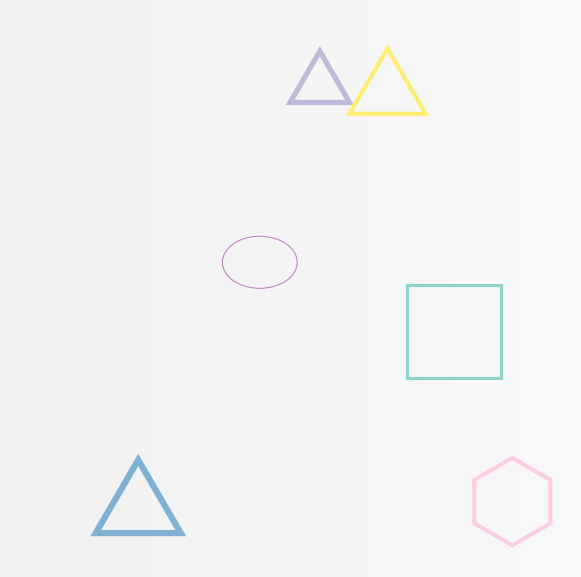[{"shape": "square", "thickness": 1.5, "radius": 0.41, "center": [0.781, 0.425]}, {"shape": "triangle", "thickness": 2.5, "radius": 0.3, "center": [0.55, 0.851]}, {"shape": "triangle", "thickness": 3, "radius": 0.42, "center": [0.238, 0.118]}, {"shape": "hexagon", "thickness": 2, "radius": 0.38, "center": [0.881, 0.131]}, {"shape": "oval", "thickness": 0.5, "radius": 0.32, "center": [0.447, 0.545]}, {"shape": "triangle", "thickness": 2, "radius": 0.38, "center": [0.667, 0.84]}]